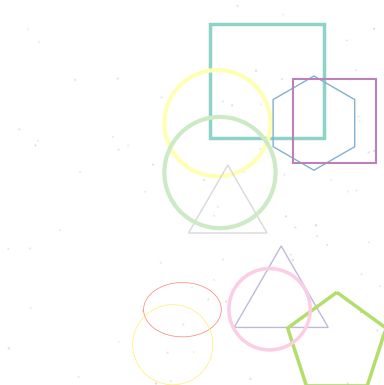[{"shape": "square", "thickness": 2.5, "radius": 0.74, "center": [0.694, 0.789]}, {"shape": "circle", "thickness": 3, "radius": 0.69, "center": [0.565, 0.68]}, {"shape": "triangle", "thickness": 1, "radius": 0.71, "center": [0.73, 0.22]}, {"shape": "oval", "thickness": 0.5, "radius": 0.5, "center": [0.474, 0.196]}, {"shape": "hexagon", "thickness": 1, "radius": 0.61, "center": [0.815, 0.68]}, {"shape": "pentagon", "thickness": 2.5, "radius": 0.67, "center": [0.875, 0.106]}, {"shape": "circle", "thickness": 2.5, "radius": 0.53, "center": [0.7, 0.197]}, {"shape": "triangle", "thickness": 1, "radius": 0.59, "center": [0.592, 0.454]}, {"shape": "square", "thickness": 1.5, "radius": 0.54, "center": [0.869, 0.686]}, {"shape": "circle", "thickness": 3, "radius": 0.72, "center": [0.571, 0.552]}, {"shape": "circle", "thickness": 0.5, "radius": 0.52, "center": [0.449, 0.105]}]